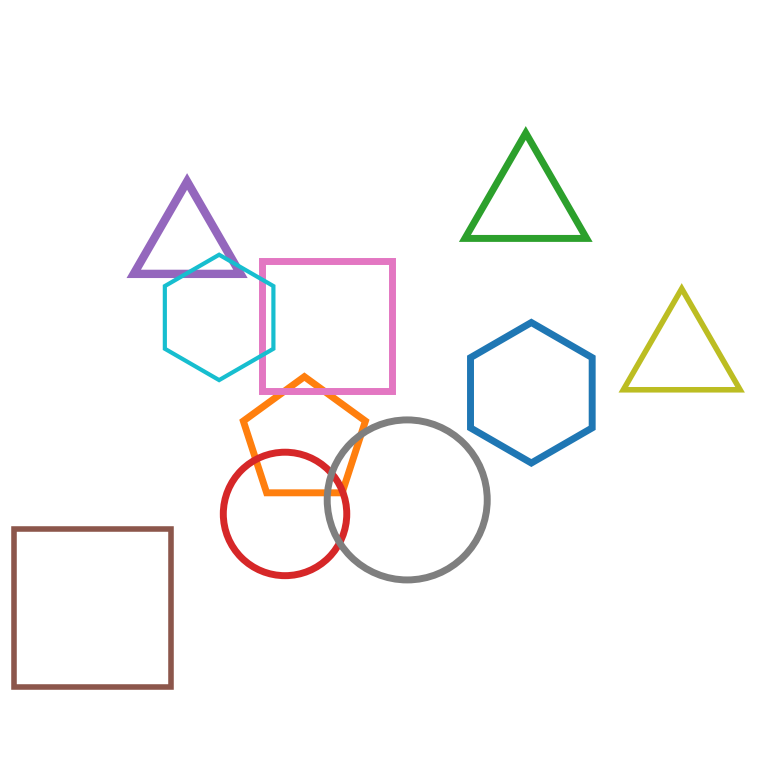[{"shape": "hexagon", "thickness": 2.5, "radius": 0.46, "center": [0.69, 0.49]}, {"shape": "pentagon", "thickness": 2.5, "radius": 0.42, "center": [0.395, 0.427]}, {"shape": "triangle", "thickness": 2.5, "radius": 0.46, "center": [0.683, 0.736]}, {"shape": "circle", "thickness": 2.5, "radius": 0.4, "center": [0.37, 0.333]}, {"shape": "triangle", "thickness": 3, "radius": 0.4, "center": [0.243, 0.684]}, {"shape": "square", "thickness": 2, "radius": 0.51, "center": [0.12, 0.211]}, {"shape": "square", "thickness": 2.5, "radius": 0.42, "center": [0.424, 0.577]}, {"shape": "circle", "thickness": 2.5, "radius": 0.52, "center": [0.529, 0.351]}, {"shape": "triangle", "thickness": 2, "radius": 0.44, "center": [0.885, 0.538]}, {"shape": "hexagon", "thickness": 1.5, "radius": 0.41, "center": [0.285, 0.588]}]